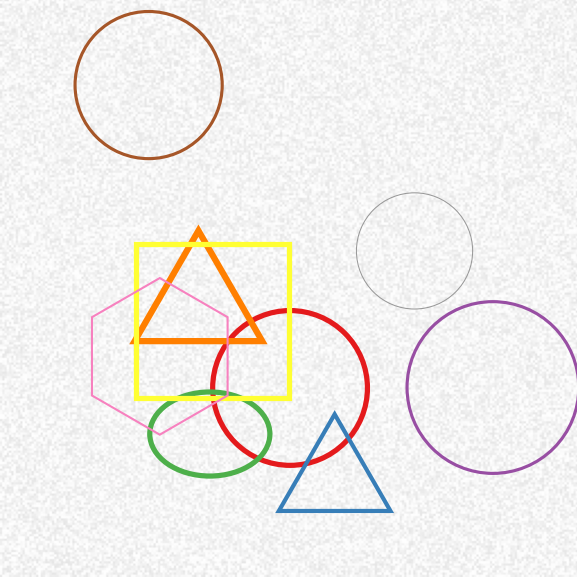[{"shape": "circle", "thickness": 2.5, "radius": 0.67, "center": [0.502, 0.327]}, {"shape": "triangle", "thickness": 2, "radius": 0.56, "center": [0.579, 0.17]}, {"shape": "oval", "thickness": 2.5, "radius": 0.52, "center": [0.363, 0.248]}, {"shape": "circle", "thickness": 1.5, "radius": 0.74, "center": [0.854, 0.328]}, {"shape": "triangle", "thickness": 3, "radius": 0.64, "center": [0.344, 0.472]}, {"shape": "square", "thickness": 2.5, "radius": 0.66, "center": [0.368, 0.443]}, {"shape": "circle", "thickness": 1.5, "radius": 0.64, "center": [0.257, 0.852]}, {"shape": "hexagon", "thickness": 1, "radius": 0.68, "center": [0.277, 0.382]}, {"shape": "circle", "thickness": 0.5, "radius": 0.5, "center": [0.718, 0.565]}]